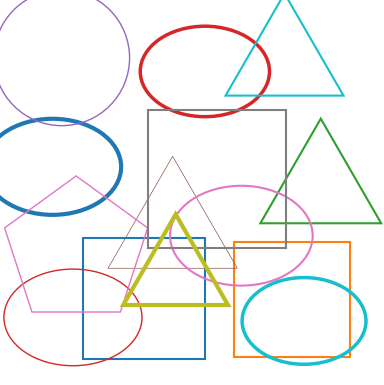[{"shape": "square", "thickness": 1.5, "radius": 0.79, "center": [0.375, 0.224]}, {"shape": "oval", "thickness": 3, "radius": 0.89, "center": [0.136, 0.567]}, {"shape": "square", "thickness": 1.5, "radius": 0.75, "center": [0.758, 0.223]}, {"shape": "triangle", "thickness": 1.5, "radius": 0.91, "center": [0.833, 0.511]}, {"shape": "oval", "thickness": 1, "radius": 0.9, "center": [0.189, 0.176]}, {"shape": "oval", "thickness": 2.5, "radius": 0.84, "center": [0.532, 0.814]}, {"shape": "circle", "thickness": 1, "radius": 0.88, "center": [0.16, 0.85]}, {"shape": "triangle", "thickness": 0.5, "radius": 0.97, "center": [0.448, 0.4]}, {"shape": "pentagon", "thickness": 1, "radius": 0.98, "center": [0.198, 0.348]}, {"shape": "oval", "thickness": 1.5, "radius": 0.93, "center": [0.627, 0.388]}, {"shape": "square", "thickness": 1.5, "radius": 0.89, "center": [0.563, 0.535]}, {"shape": "triangle", "thickness": 3, "radius": 0.79, "center": [0.456, 0.286]}, {"shape": "triangle", "thickness": 1.5, "radius": 0.88, "center": [0.739, 0.84]}, {"shape": "oval", "thickness": 2.5, "radius": 0.8, "center": [0.79, 0.166]}]